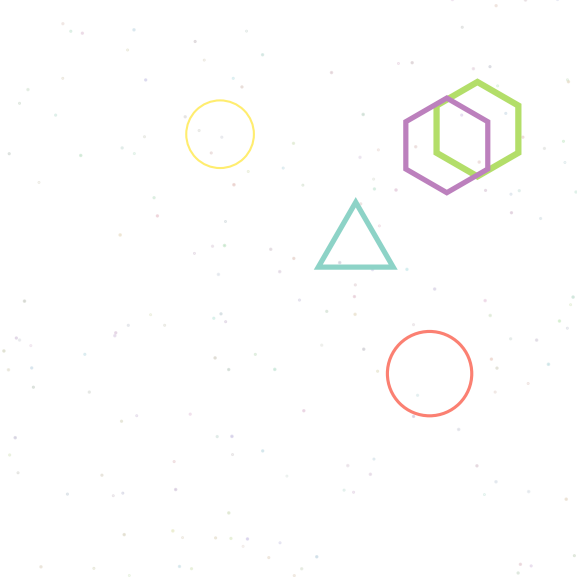[{"shape": "triangle", "thickness": 2.5, "radius": 0.37, "center": [0.616, 0.574]}, {"shape": "circle", "thickness": 1.5, "radius": 0.37, "center": [0.744, 0.352]}, {"shape": "hexagon", "thickness": 3, "radius": 0.41, "center": [0.827, 0.775]}, {"shape": "hexagon", "thickness": 2.5, "radius": 0.41, "center": [0.774, 0.747]}, {"shape": "circle", "thickness": 1, "radius": 0.29, "center": [0.381, 0.767]}]